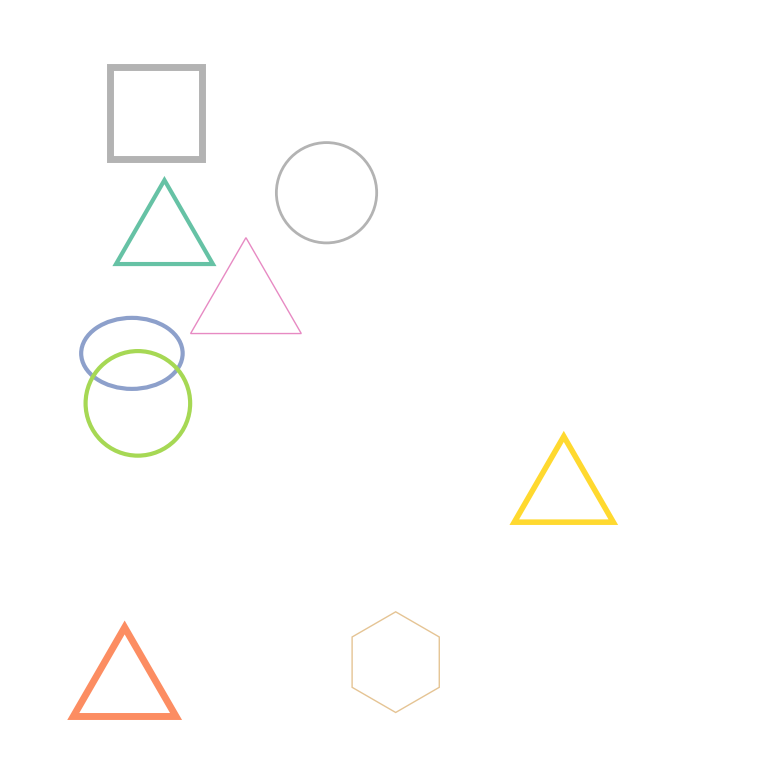[{"shape": "triangle", "thickness": 1.5, "radius": 0.36, "center": [0.214, 0.693]}, {"shape": "triangle", "thickness": 2.5, "radius": 0.39, "center": [0.162, 0.108]}, {"shape": "oval", "thickness": 1.5, "radius": 0.33, "center": [0.171, 0.541]}, {"shape": "triangle", "thickness": 0.5, "radius": 0.42, "center": [0.319, 0.608]}, {"shape": "circle", "thickness": 1.5, "radius": 0.34, "center": [0.179, 0.476]}, {"shape": "triangle", "thickness": 2, "radius": 0.37, "center": [0.732, 0.359]}, {"shape": "hexagon", "thickness": 0.5, "radius": 0.33, "center": [0.514, 0.14]}, {"shape": "square", "thickness": 2.5, "radius": 0.3, "center": [0.202, 0.853]}, {"shape": "circle", "thickness": 1, "radius": 0.33, "center": [0.424, 0.75]}]